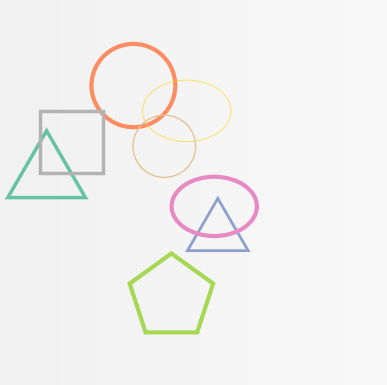[{"shape": "triangle", "thickness": 2.5, "radius": 0.58, "center": [0.12, 0.545]}, {"shape": "circle", "thickness": 3, "radius": 0.54, "center": [0.344, 0.778]}, {"shape": "triangle", "thickness": 2, "radius": 0.45, "center": [0.562, 0.394]}, {"shape": "oval", "thickness": 3, "radius": 0.55, "center": [0.553, 0.464]}, {"shape": "pentagon", "thickness": 3, "radius": 0.57, "center": [0.442, 0.228]}, {"shape": "oval", "thickness": 0.5, "radius": 0.57, "center": [0.482, 0.712]}, {"shape": "circle", "thickness": 1, "radius": 0.4, "center": [0.424, 0.62]}, {"shape": "square", "thickness": 2.5, "radius": 0.41, "center": [0.185, 0.632]}]